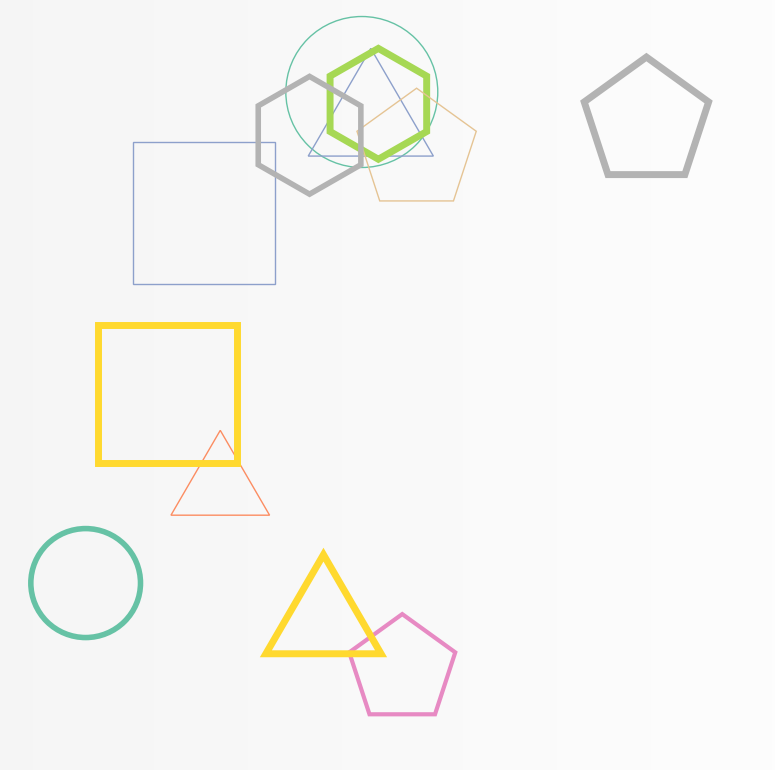[{"shape": "circle", "thickness": 2, "radius": 0.35, "center": [0.111, 0.243]}, {"shape": "circle", "thickness": 0.5, "radius": 0.49, "center": [0.467, 0.881]}, {"shape": "triangle", "thickness": 0.5, "radius": 0.37, "center": [0.284, 0.368]}, {"shape": "square", "thickness": 0.5, "radius": 0.46, "center": [0.263, 0.723]}, {"shape": "triangle", "thickness": 0.5, "radius": 0.47, "center": [0.478, 0.844]}, {"shape": "pentagon", "thickness": 1.5, "radius": 0.36, "center": [0.519, 0.131]}, {"shape": "hexagon", "thickness": 2.5, "radius": 0.36, "center": [0.488, 0.865]}, {"shape": "square", "thickness": 2.5, "radius": 0.45, "center": [0.216, 0.488]}, {"shape": "triangle", "thickness": 2.5, "radius": 0.43, "center": [0.417, 0.194]}, {"shape": "pentagon", "thickness": 0.5, "radius": 0.4, "center": [0.538, 0.805]}, {"shape": "pentagon", "thickness": 2.5, "radius": 0.42, "center": [0.834, 0.842]}, {"shape": "hexagon", "thickness": 2, "radius": 0.38, "center": [0.399, 0.824]}]